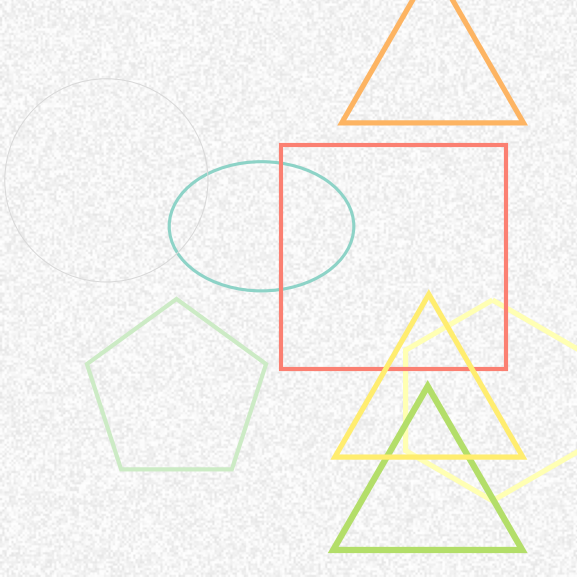[{"shape": "oval", "thickness": 1.5, "radius": 0.8, "center": [0.453, 0.607]}, {"shape": "hexagon", "thickness": 2.5, "radius": 0.87, "center": [0.853, 0.306]}, {"shape": "square", "thickness": 2, "radius": 0.97, "center": [0.682, 0.554]}, {"shape": "triangle", "thickness": 2.5, "radius": 0.91, "center": [0.749, 0.877]}, {"shape": "triangle", "thickness": 3, "radius": 0.95, "center": [0.741, 0.141]}, {"shape": "circle", "thickness": 0.5, "radius": 0.88, "center": [0.184, 0.687]}, {"shape": "pentagon", "thickness": 2, "radius": 0.82, "center": [0.306, 0.318]}, {"shape": "triangle", "thickness": 2.5, "radius": 0.94, "center": [0.743, 0.302]}]